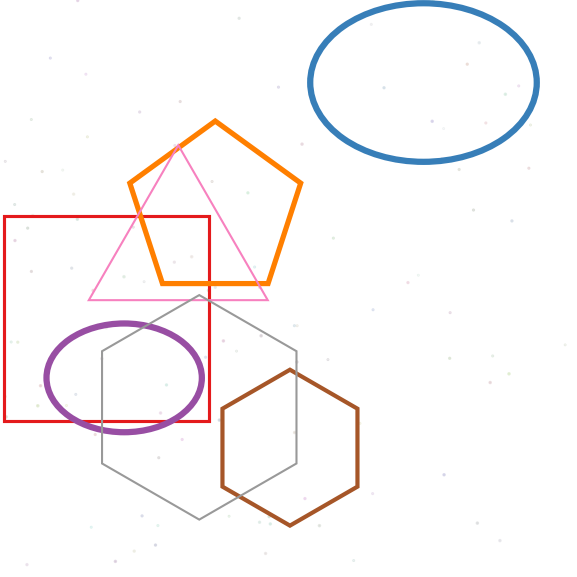[{"shape": "square", "thickness": 1.5, "radius": 0.89, "center": [0.185, 0.448]}, {"shape": "oval", "thickness": 3, "radius": 0.98, "center": [0.733, 0.856]}, {"shape": "oval", "thickness": 3, "radius": 0.67, "center": [0.215, 0.345]}, {"shape": "pentagon", "thickness": 2.5, "radius": 0.78, "center": [0.373, 0.634]}, {"shape": "hexagon", "thickness": 2, "radius": 0.67, "center": [0.502, 0.224]}, {"shape": "triangle", "thickness": 1, "radius": 0.89, "center": [0.309, 0.569]}, {"shape": "hexagon", "thickness": 1, "radius": 0.97, "center": [0.345, 0.294]}]